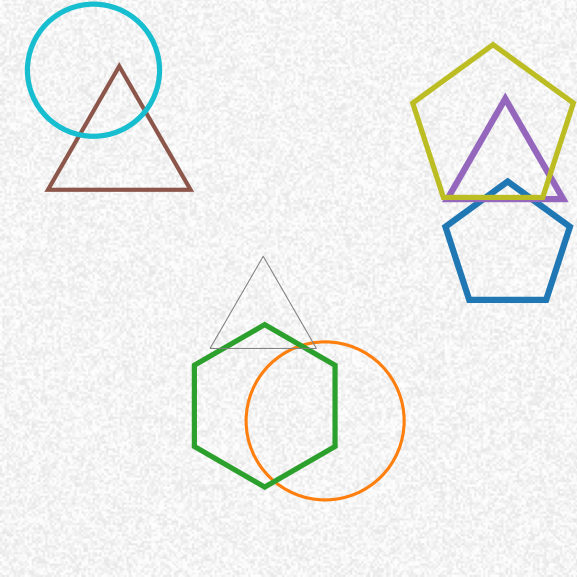[{"shape": "pentagon", "thickness": 3, "radius": 0.57, "center": [0.879, 0.572]}, {"shape": "circle", "thickness": 1.5, "radius": 0.68, "center": [0.563, 0.27]}, {"shape": "hexagon", "thickness": 2.5, "radius": 0.7, "center": [0.458, 0.296]}, {"shape": "triangle", "thickness": 3, "radius": 0.58, "center": [0.875, 0.712]}, {"shape": "triangle", "thickness": 2, "radius": 0.71, "center": [0.207, 0.742]}, {"shape": "triangle", "thickness": 0.5, "radius": 0.53, "center": [0.456, 0.449]}, {"shape": "pentagon", "thickness": 2.5, "radius": 0.73, "center": [0.854, 0.776]}, {"shape": "circle", "thickness": 2.5, "radius": 0.57, "center": [0.162, 0.878]}]